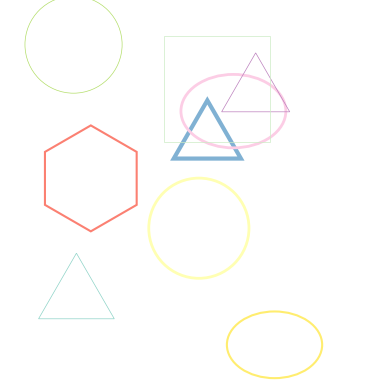[{"shape": "triangle", "thickness": 0.5, "radius": 0.57, "center": [0.199, 0.229]}, {"shape": "circle", "thickness": 2, "radius": 0.65, "center": [0.517, 0.407]}, {"shape": "hexagon", "thickness": 1.5, "radius": 0.69, "center": [0.236, 0.537]}, {"shape": "triangle", "thickness": 3, "radius": 0.5, "center": [0.539, 0.639]}, {"shape": "circle", "thickness": 0.5, "radius": 0.63, "center": [0.191, 0.884]}, {"shape": "oval", "thickness": 2, "radius": 0.68, "center": [0.606, 0.711]}, {"shape": "triangle", "thickness": 0.5, "radius": 0.51, "center": [0.664, 0.761]}, {"shape": "square", "thickness": 0.5, "radius": 0.69, "center": [0.564, 0.768]}, {"shape": "oval", "thickness": 1.5, "radius": 0.62, "center": [0.713, 0.104]}]